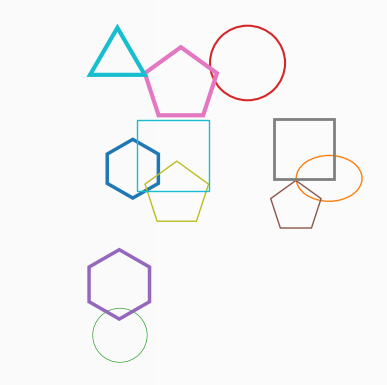[{"shape": "hexagon", "thickness": 2.5, "radius": 0.38, "center": [0.343, 0.562]}, {"shape": "oval", "thickness": 1, "radius": 0.42, "center": [0.849, 0.537]}, {"shape": "circle", "thickness": 0.5, "radius": 0.35, "center": [0.31, 0.129]}, {"shape": "circle", "thickness": 1.5, "radius": 0.48, "center": [0.639, 0.836]}, {"shape": "hexagon", "thickness": 2.5, "radius": 0.45, "center": [0.308, 0.261]}, {"shape": "pentagon", "thickness": 1, "radius": 0.34, "center": [0.764, 0.463]}, {"shape": "pentagon", "thickness": 3, "radius": 0.49, "center": [0.467, 0.78]}, {"shape": "square", "thickness": 2, "radius": 0.39, "center": [0.784, 0.613]}, {"shape": "pentagon", "thickness": 1, "radius": 0.43, "center": [0.456, 0.495]}, {"shape": "triangle", "thickness": 3, "radius": 0.41, "center": [0.303, 0.846]}, {"shape": "square", "thickness": 1, "radius": 0.46, "center": [0.446, 0.595]}]